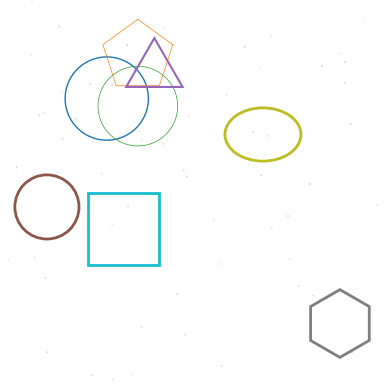[{"shape": "circle", "thickness": 1, "radius": 0.54, "center": [0.277, 0.744]}, {"shape": "pentagon", "thickness": 0.5, "radius": 0.48, "center": [0.358, 0.855]}, {"shape": "circle", "thickness": 0.5, "radius": 0.52, "center": [0.358, 0.724]}, {"shape": "triangle", "thickness": 1.5, "radius": 0.42, "center": [0.401, 0.816]}, {"shape": "circle", "thickness": 2, "radius": 0.42, "center": [0.122, 0.462]}, {"shape": "hexagon", "thickness": 2, "radius": 0.44, "center": [0.883, 0.16]}, {"shape": "oval", "thickness": 2, "radius": 0.49, "center": [0.683, 0.651]}, {"shape": "square", "thickness": 2, "radius": 0.47, "center": [0.321, 0.405]}]